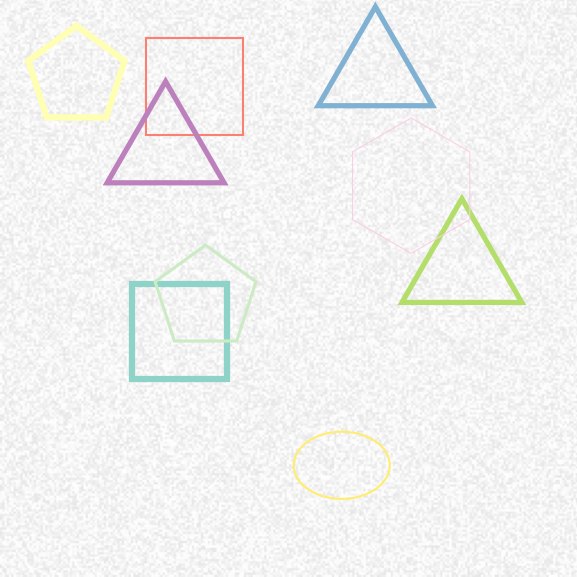[{"shape": "square", "thickness": 3, "radius": 0.41, "center": [0.311, 0.426]}, {"shape": "pentagon", "thickness": 3, "radius": 0.44, "center": [0.132, 0.867]}, {"shape": "square", "thickness": 1, "radius": 0.42, "center": [0.337, 0.849]}, {"shape": "triangle", "thickness": 2.5, "radius": 0.57, "center": [0.65, 0.873]}, {"shape": "triangle", "thickness": 2.5, "radius": 0.6, "center": [0.8, 0.535]}, {"shape": "hexagon", "thickness": 0.5, "radius": 0.59, "center": [0.712, 0.678]}, {"shape": "triangle", "thickness": 2.5, "radius": 0.58, "center": [0.287, 0.741]}, {"shape": "pentagon", "thickness": 1.5, "radius": 0.46, "center": [0.356, 0.483]}, {"shape": "oval", "thickness": 1, "radius": 0.42, "center": [0.592, 0.193]}]